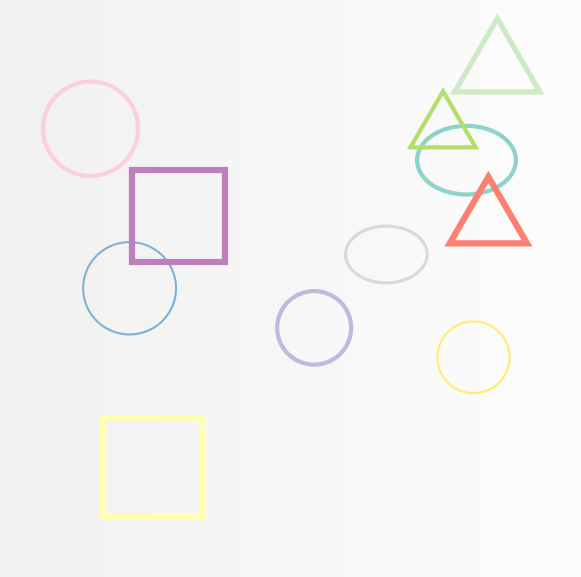[{"shape": "oval", "thickness": 2, "radius": 0.42, "center": [0.803, 0.722]}, {"shape": "square", "thickness": 3, "radius": 0.43, "center": [0.262, 0.19]}, {"shape": "circle", "thickness": 2, "radius": 0.32, "center": [0.54, 0.431]}, {"shape": "triangle", "thickness": 3, "radius": 0.38, "center": [0.84, 0.616]}, {"shape": "circle", "thickness": 1, "radius": 0.4, "center": [0.223, 0.5]}, {"shape": "triangle", "thickness": 2, "radius": 0.32, "center": [0.762, 0.776]}, {"shape": "circle", "thickness": 2, "radius": 0.41, "center": [0.156, 0.776]}, {"shape": "oval", "thickness": 1.5, "radius": 0.35, "center": [0.665, 0.558]}, {"shape": "square", "thickness": 3, "radius": 0.4, "center": [0.307, 0.625]}, {"shape": "triangle", "thickness": 2.5, "radius": 0.42, "center": [0.856, 0.882]}, {"shape": "circle", "thickness": 1, "radius": 0.31, "center": [0.815, 0.38]}]